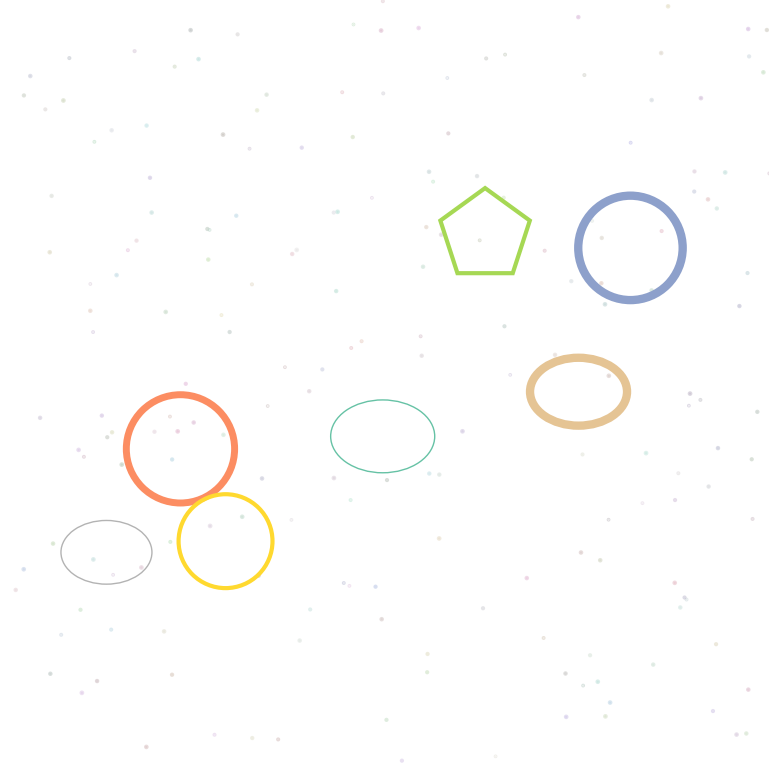[{"shape": "oval", "thickness": 0.5, "radius": 0.34, "center": [0.497, 0.433]}, {"shape": "circle", "thickness": 2.5, "radius": 0.35, "center": [0.234, 0.417]}, {"shape": "circle", "thickness": 3, "radius": 0.34, "center": [0.819, 0.678]}, {"shape": "pentagon", "thickness": 1.5, "radius": 0.31, "center": [0.63, 0.695]}, {"shape": "circle", "thickness": 1.5, "radius": 0.3, "center": [0.293, 0.297]}, {"shape": "oval", "thickness": 3, "radius": 0.31, "center": [0.751, 0.491]}, {"shape": "oval", "thickness": 0.5, "radius": 0.3, "center": [0.138, 0.283]}]